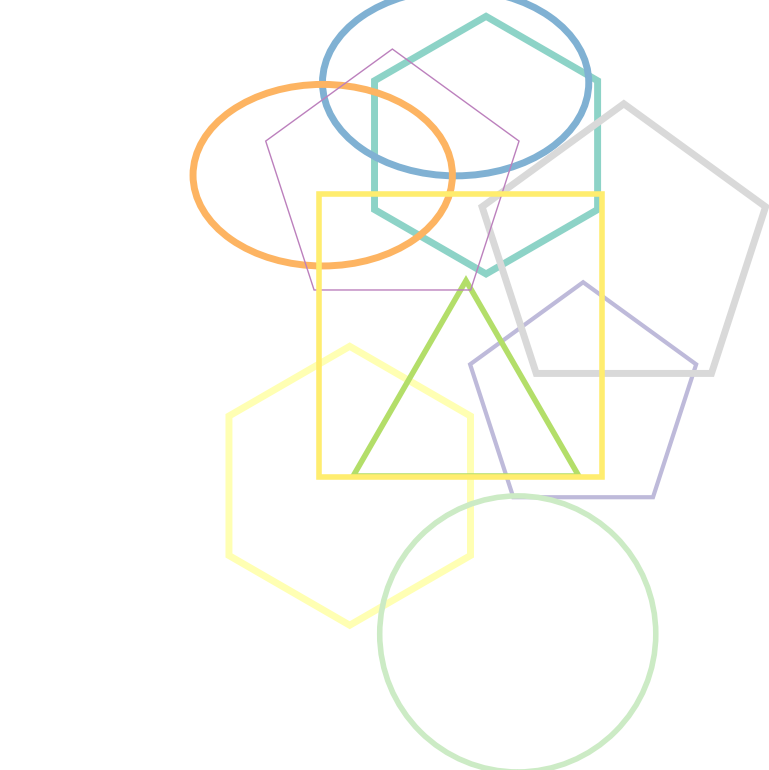[{"shape": "hexagon", "thickness": 2.5, "radius": 0.84, "center": [0.631, 0.811]}, {"shape": "hexagon", "thickness": 2.5, "radius": 0.91, "center": [0.454, 0.369]}, {"shape": "pentagon", "thickness": 1.5, "radius": 0.77, "center": [0.757, 0.479]}, {"shape": "oval", "thickness": 2.5, "radius": 0.86, "center": [0.592, 0.893]}, {"shape": "oval", "thickness": 2.5, "radius": 0.84, "center": [0.419, 0.772]}, {"shape": "triangle", "thickness": 2, "radius": 0.85, "center": [0.605, 0.466]}, {"shape": "pentagon", "thickness": 2.5, "radius": 0.97, "center": [0.81, 0.672]}, {"shape": "pentagon", "thickness": 0.5, "radius": 0.86, "center": [0.51, 0.763]}, {"shape": "circle", "thickness": 2, "radius": 0.9, "center": [0.672, 0.177]}, {"shape": "square", "thickness": 2, "radius": 0.92, "center": [0.598, 0.565]}]